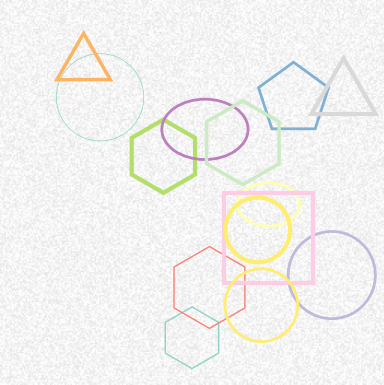[{"shape": "hexagon", "thickness": 1, "radius": 0.4, "center": [0.499, 0.123]}, {"shape": "circle", "thickness": 0.5, "radius": 0.57, "center": [0.26, 0.747]}, {"shape": "oval", "thickness": 2, "radius": 0.4, "center": [0.697, 0.469]}, {"shape": "circle", "thickness": 2, "radius": 0.57, "center": [0.862, 0.286]}, {"shape": "hexagon", "thickness": 1, "radius": 0.53, "center": [0.544, 0.253]}, {"shape": "pentagon", "thickness": 2, "radius": 0.48, "center": [0.762, 0.743]}, {"shape": "triangle", "thickness": 2.5, "radius": 0.4, "center": [0.217, 0.833]}, {"shape": "hexagon", "thickness": 3, "radius": 0.48, "center": [0.424, 0.594]}, {"shape": "square", "thickness": 3, "radius": 0.58, "center": [0.698, 0.382]}, {"shape": "triangle", "thickness": 3, "radius": 0.48, "center": [0.892, 0.752]}, {"shape": "oval", "thickness": 2, "radius": 0.56, "center": [0.532, 0.664]}, {"shape": "hexagon", "thickness": 2.5, "radius": 0.54, "center": [0.631, 0.629]}, {"shape": "circle", "thickness": 2, "radius": 0.47, "center": [0.679, 0.207]}, {"shape": "circle", "thickness": 3, "radius": 0.42, "center": [0.67, 0.403]}]